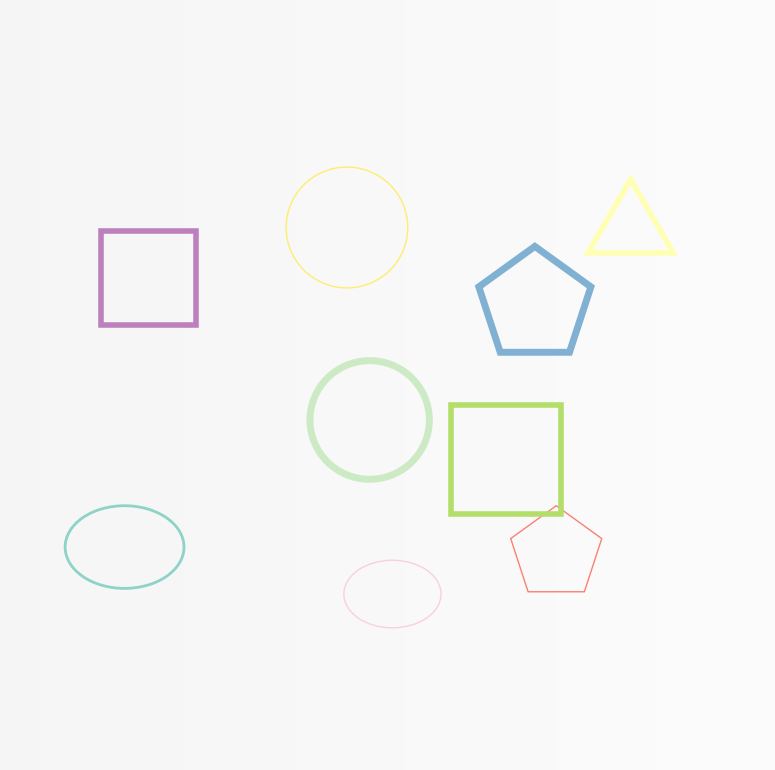[{"shape": "oval", "thickness": 1, "radius": 0.38, "center": [0.161, 0.29]}, {"shape": "triangle", "thickness": 2, "radius": 0.32, "center": [0.814, 0.703]}, {"shape": "pentagon", "thickness": 0.5, "radius": 0.31, "center": [0.718, 0.281]}, {"shape": "pentagon", "thickness": 2.5, "radius": 0.38, "center": [0.69, 0.604]}, {"shape": "square", "thickness": 2, "radius": 0.35, "center": [0.653, 0.404]}, {"shape": "oval", "thickness": 0.5, "radius": 0.31, "center": [0.506, 0.229]}, {"shape": "square", "thickness": 2, "radius": 0.31, "center": [0.192, 0.639]}, {"shape": "circle", "thickness": 2.5, "radius": 0.39, "center": [0.477, 0.455]}, {"shape": "circle", "thickness": 0.5, "radius": 0.39, "center": [0.448, 0.705]}]